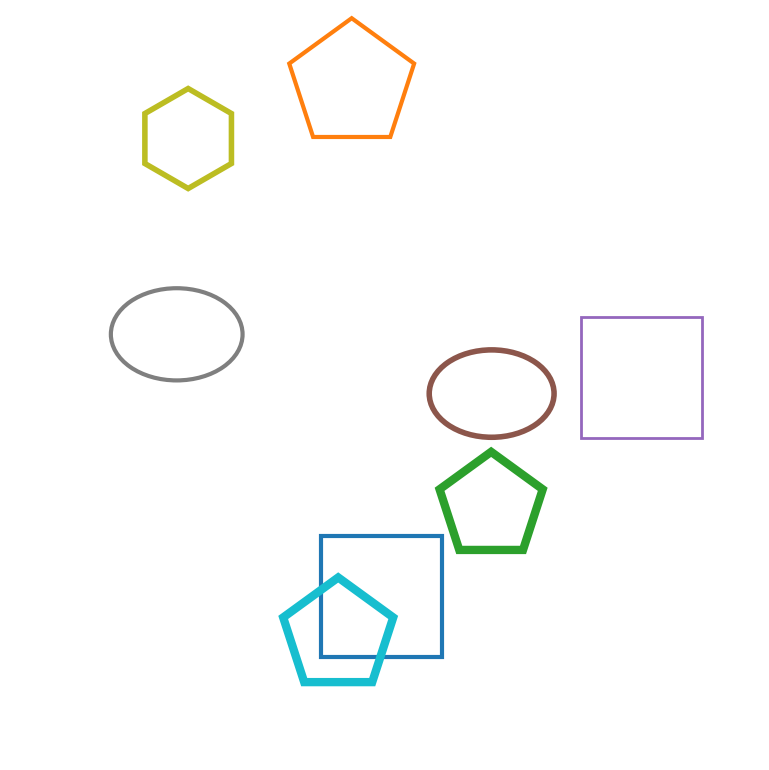[{"shape": "square", "thickness": 1.5, "radius": 0.39, "center": [0.496, 0.225]}, {"shape": "pentagon", "thickness": 1.5, "radius": 0.43, "center": [0.457, 0.891]}, {"shape": "pentagon", "thickness": 3, "radius": 0.35, "center": [0.638, 0.343]}, {"shape": "square", "thickness": 1, "radius": 0.39, "center": [0.833, 0.509]}, {"shape": "oval", "thickness": 2, "radius": 0.41, "center": [0.638, 0.489]}, {"shape": "oval", "thickness": 1.5, "radius": 0.43, "center": [0.23, 0.566]}, {"shape": "hexagon", "thickness": 2, "radius": 0.32, "center": [0.244, 0.82]}, {"shape": "pentagon", "thickness": 3, "radius": 0.38, "center": [0.439, 0.175]}]